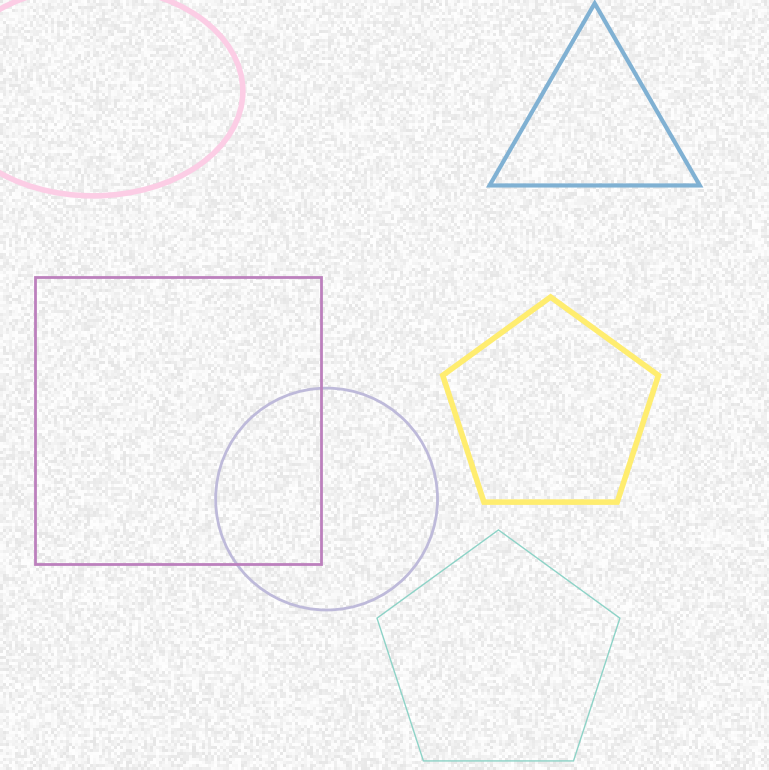[{"shape": "pentagon", "thickness": 0.5, "radius": 0.83, "center": [0.647, 0.146]}, {"shape": "circle", "thickness": 1, "radius": 0.72, "center": [0.424, 0.352]}, {"shape": "triangle", "thickness": 1.5, "radius": 0.79, "center": [0.772, 0.838]}, {"shape": "oval", "thickness": 2, "radius": 0.97, "center": [0.121, 0.882]}, {"shape": "square", "thickness": 1, "radius": 0.93, "center": [0.231, 0.453]}, {"shape": "pentagon", "thickness": 2, "radius": 0.74, "center": [0.715, 0.467]}]